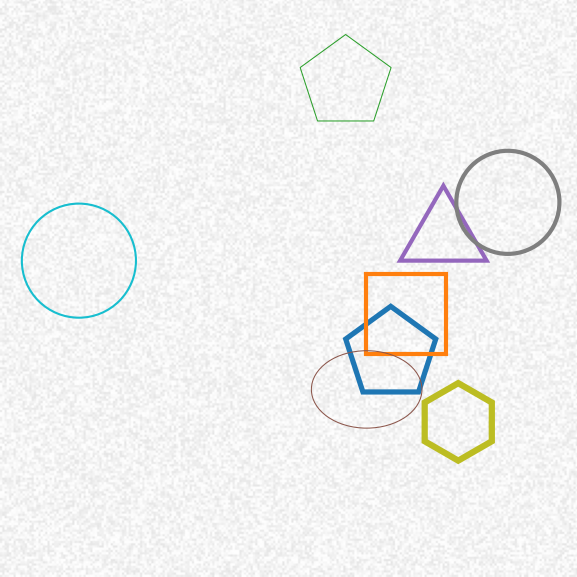[{"shape": "pentagon", "thickness": 2.5, "radius": 0.41, "center": [0.677, 0.387]}, {"shape": "square", "thickness": 2, "radius": 0.35, "center": [0.703, 0.455]}, {"shape": "pentagon", "thickness": 0.5, "radius": 0.41, "center": [0.598, 0.857]}, {"shape": "triangle", "thickness": 2, "radius": 0.43, "center": [0.768, 0.591]}, {"shape": "oval", "thickness": 0.5, "radius": 0.48, "center": [0.635, 0.325]}, {"shape": "circle", "thickness": 2, "radius": 0.45, "center": [0.879, 0.649]}, {"shape": "hexagon", "thickness": 3, "radius": 0.34, "center": [0.794, 0.269]}, {"shape": "circle", "thickness": 1, "radius": 0.49, "center": [0.137, 0.548]}]